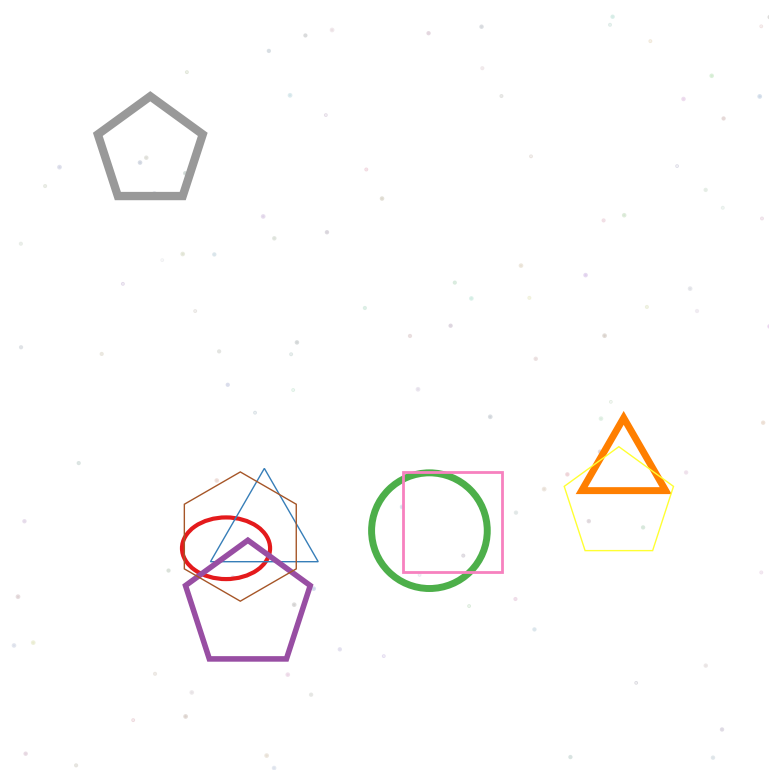[{"shape": "oval", "thickness": 1.5, "radius": 0.29, "center": [0.294, 0.288]}, {"shape": "triangle", "thickness": 0.5, "radius": 0.4, "center": [0.343, 0.311]}, {"shape": "circle", "thickness": 2.5, "radius": 0.38, "center": [0.558, 0.311]}, {"shape": "pentagon", "thickness": 2, "radius": 0.43, "center": [0.322, 0.213]}, {"shape": "triangle", "thickness": 2.5, "radius": 0.31, "center": [0.81, 0.394]}, {"shape": "pentagon", "thickness": 0.5, "radius": 0.37, "center": [0.804, 0.345]}, {"shape": "hexagon", "thickness": 0.5, "radius": 0.42, "center": [0.312, 0.303]}, {"shape": "square", "thickness": 1, "radius": 0.32, "center": [0.588, 0.322]}, {"shape": "pentagon", "thickness": 3, "radius": 0.36, "center": [0.195, 0.803]}]